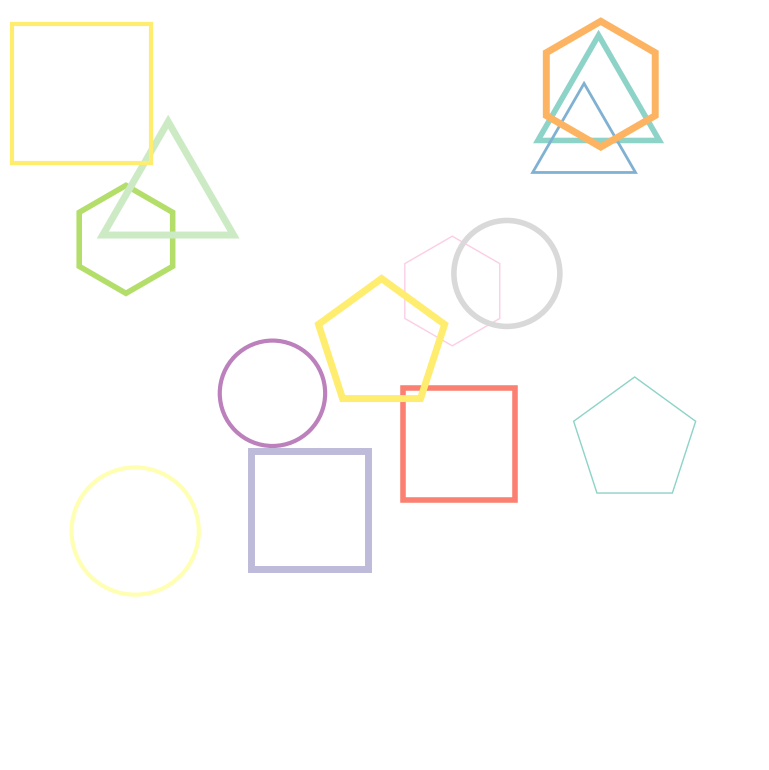[{"shape": "triangle", "thickness": 2, "radius": 0.46, "center": [0.777, 0.863]}, {"shape": "pentagon", "thickness": 0.5, "radius": 0.42, "center": [0.824, 0.427]}, {"shape": "circle", "thickness": 1.5, "radius": 0.41, "center": [0.176, 0.31]}, {"shape": "square", "thickness": 2.5, "radius": 0.38, "center": [0.402, 0.338]}, {"shape": "square", "thickness": 2, "radius": 0.36, "center": [0.596, 0.424]}, {"shape": "triangle", "thickness": 1, "radius": 0.39, "center": [0.759, 0.815]}, {"shape": "hexagon", "thickness": 2.5, "radius": 0.41, "center": [0.78, 0.891]}, {"shape": "hexagon", "thickness": 2, "radius": 0.35, "center": [0.164, 0.689]}, {"shape": "hexagon", "thickness": 0.5, "radius": 0.36, "center": [0.587, 0.622]}, {"shape": "circle", "thickness": 2, "radius": 0.34, "center": [0.658, 0.645]}, {"shape": "circle", "thickness": 1.5, "radius": 0.34, "center": [0.354, 0.489]}, {"shape": "triangle", "thickness": 2.5, "radius": 0.49, "center": [0.218, 0.744]}, {"shape": "pentagon", "thickness": 2.5, "radius": 0.43, "center": [0.496, 0.552]}, {"shape": "square", "thickness": 1.5, "radius": 0.45, "center": [0.106, 0.878]}]